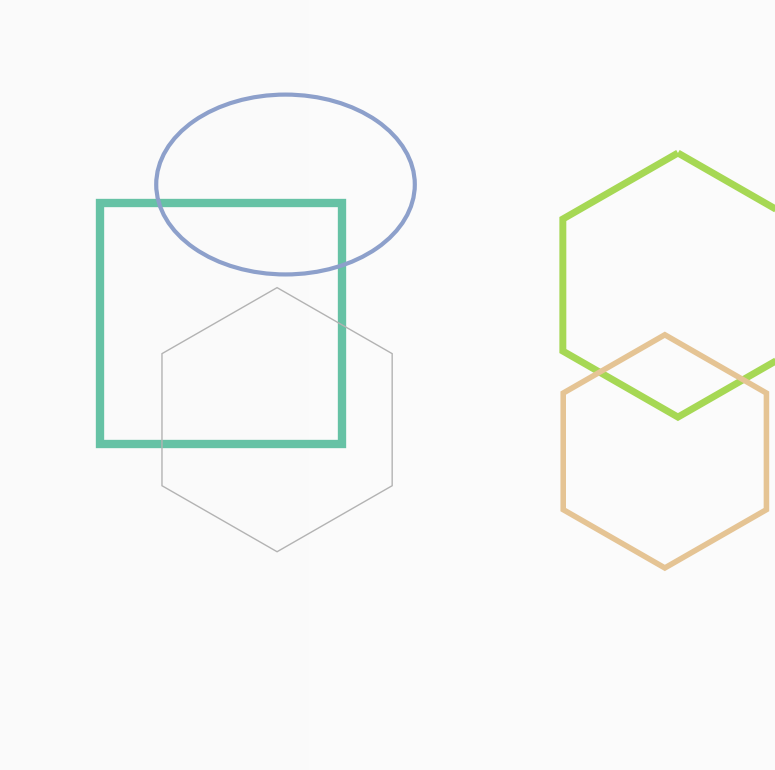[{"shape": "square", "thickness": 3, "radius": 0.78, "center": [0.285, 0.58]}, {"shape": "oval", "thickness": 1.5, "radius": 0.83, "center": [0.368, 0.76]}, {"shape": "hexagon", "thickness": 2.5, "radius": 0.86, "center": [0.875, 0.63]}, {"shape": "hexagon", "thickness": 2, "radius": 0.76, "center": [0.858, 0.414]}, {"shape": "hexagon", "thickness": 0.5, "radius": 0.86, "center": [0.358, 0.455]}]